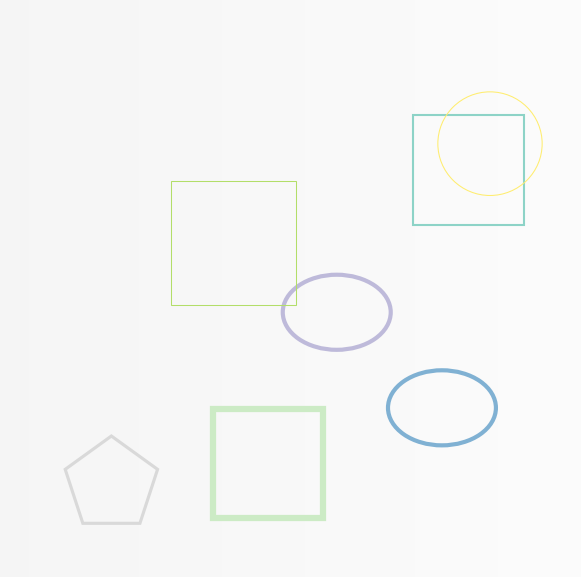[{"shape": "square", "thickness": 1, "radius": 0.48, "center": [0.806, 0.705]}, {"shape": "oval", "thickness": 2, "radius": 0.46, "center": [0.579, 0.458]}, {"shape": "oval", "thickness": 2, "radius": 0.46, "center": [0.76, 0.293]}, {"shape": "square", "thickness": 0.5, "radius": 0.54, "center": [0.402, 0.579]}, {"shape": "pentagon", "thickness": 1.5, "radius": 0.42, "center": [0.192, 0.161]}, {"shape": "square", "thickness": 3, "radius": 0.47, "center": [0.461, 0.196]}, {"shape": "circle", "thickness": 0.5, "radius": 0.45, "center": [0.843, 0.75]}]